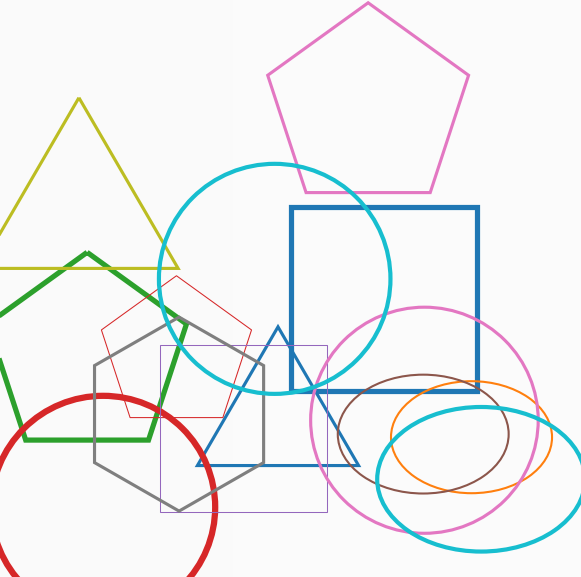[{"shape": "triangle", "thickness": 1.5, "radius": 0.8, "center": [0.478, 0.273]}, {"shape": "square", "thickness": 2.5, "radius": 0.8, "center": [0.66, 0.481]}, {"shape": "oval", "thickness": 1, "radius": 0.69, "center": [0.811, 0.242]}, {"shape": "pentagon", "thickness": 2.5, "radius": 0.9, "center": [0.15, 0.382]}, {"shape": "pentagon", "thickness": 0.5, "radius": 0.68, "center": [0.304, 0.386]}, {"shape": "circle", "thickness": 3, "radius": 0.96, "center": [0.178, 0.121]}, {"shape": "square", "thickness": 0.5, "radius": 0.72, "center": [0.419, 0.257]}, {"shape": "oval", "thickness": 1, "radius": 0.73, "center": [0.728, 0.247]}, {"shape": "pentagon", "thickness": 1.5, "radius": 0.91, "center": [0.633, 0.813]}, {"shape": "circle", "thickness": 1.5, "radius": 0.98, "center": [0.73, 0.271]}, {"shape": "hexagon", "thickness": 1.5, "radius": 0.84, "center": [0.308, 0.282]}, {"shape": "triangle", "thickness": 1.5, "radius": 0.99, "center": [0.136, 0.633]}, {"shape": "circle", "thickness": 2, "radius": 1.0, "center": [0.473, 0.516]}, {"shape": "oval", "thickness": 2, "radius": 0.89, "center": [0.828, 0.169]}]